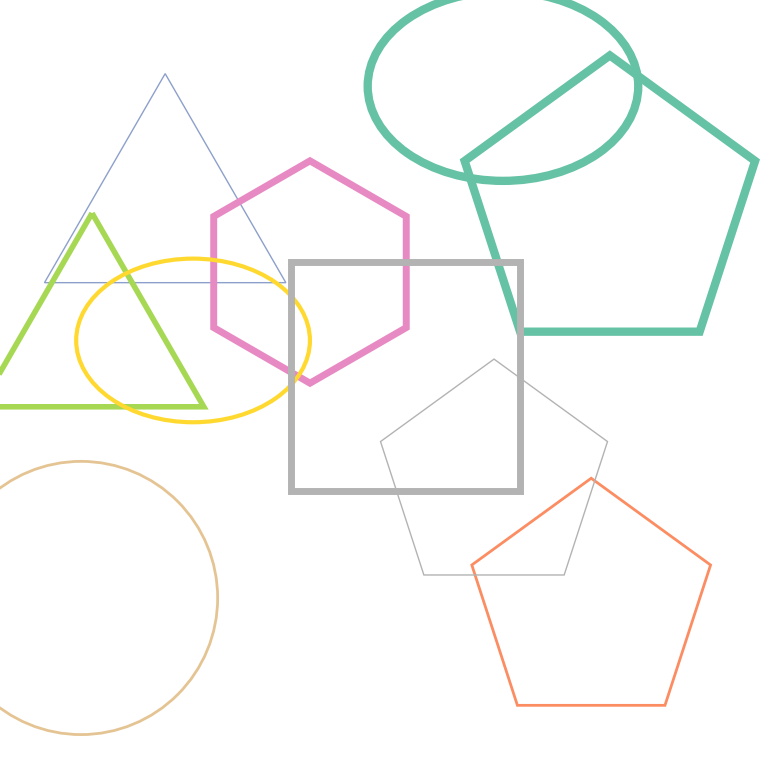[{"shape": "pentagon", "thickness": 3, "radius": 0.99, "center": [0.792, 0.73]}, {"shape": "oval", "thickness": 3, "radius": 0.88, "center": [0.653, 0.888]}, {"shape": "pentagon", "thickness": 1, "radius": 0.82, "center": [0.768, 0.216]}, {"shape": "triangle", "thickness": 0.5, "radius": 0.9, "center": [0.214, 0.723]}, {"shape": "hexagon", "thickness": 2.5, "radius": 0.72, "center": [0.403, 0.647]}, {"shape": "triangle", "thickness": 2, "radius": 0.84, "center": [0.12, 0.556]}, {"shape": "oval", "thickness": 1.5, "radius": 0.76, "center": [0.251, 0.558]}, {"shape": "circle", "thickness": 1, "radius": 0.89, "center": [0.105, 0.223]}, {"shape": "pentagon", "thickness": 0.5, "radius": 0.77, "center": [0.642, 0.379]}, {"shape": "square", "thickness": 2.5, "radius": 0.74, "center": [0.526, 0.511]}]